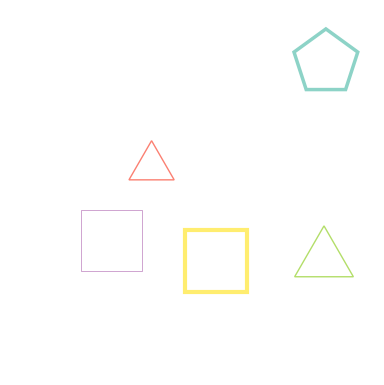[{"shape": "pentagon", "thickness": 2.5, "radius": 0.44, "center": [0.846, 0.838]}, {"shape": "triangle", "thickness": 1, "radius": 0.34, "center": [0.394, 0.567]}, {"shape": "triangle", "thickness": 1, "radius": 0.44, "center": [0.842, 0.325]}, {"shape": "square", "thickness": 0.5, "radius": 0.4, "center": [0.289, 0.376]}, {"shape": "square", "thickness": 3, "radius": 0.4, "center": [0.562, 0.323]}]